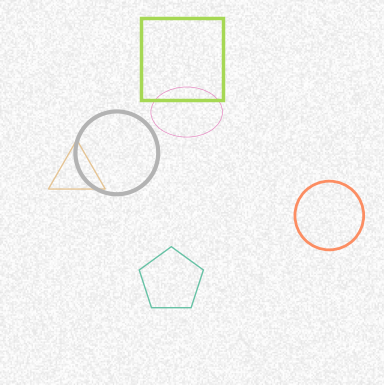[{"shape": "pentagon", "thickness": 1, "radius": 0.44, "center": [0.445, 0.272]}, {"shape": "circle", "thickness": 2, "radius": 0.45, "center": [0.855, 0.44]}, {"shape": "oval", "thickness": 0.5, "radius": 0.46, "center": [0.485, 0.709]}, {"shape": "square", "thickness": 2.5, "radius": 0.54, "center": [0.473, 0.846]}, {"shape": "triangle", "thickness": 1, "radius": 0.43, "center": [0.2, 0.552]}, {"shape": "circle", "thickness": 3, "radius": 0.54, "center": [0.303, 0.603]}]